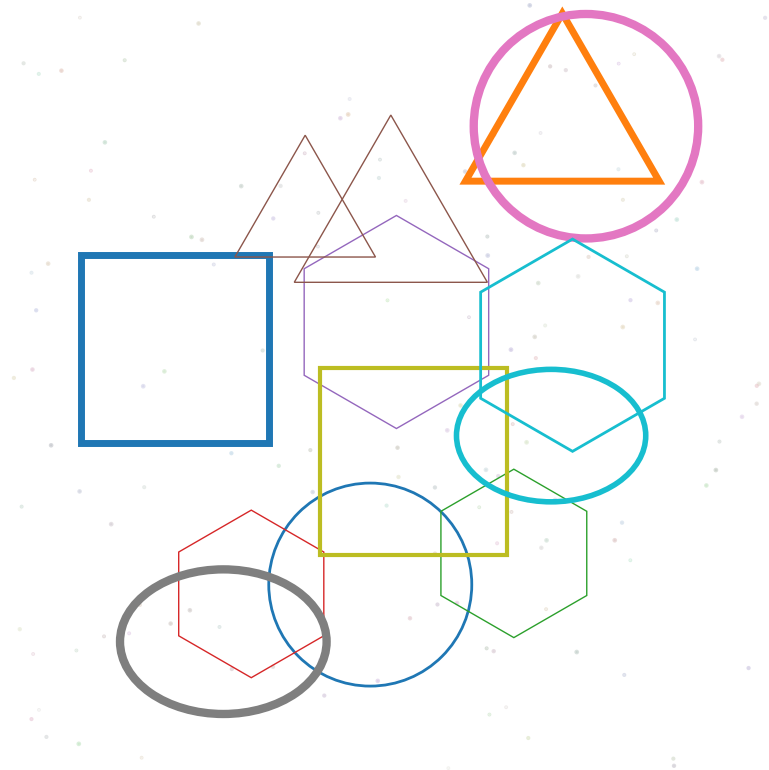[{"shape": "square", "thickness": 2.5, "radius": 0.61, "center": [0.227, 0.547]}, {"shape": "circle", "thickness": 1, "radius": 0.66, "center": [0.481, 0.241]}, {"shape": "triangle", "thickness": 2.5, "radius": 0.73, "center": [0.73, 0.837]}, {"shape": "hexagon", "thickness": 0.5, "radius": 0.55, "center": [0.667, 0.281]}, {"shape": "hexagon", "thickness": 0.5, "radius": 0.54, "center": [0.326, 0.229]}, {"shape": "hexagon", "thickness": 0.5, "radius": 0.69, "center": [0.515, 0.582]}, {"shape": "triangle", "thickness": 0.5, "radius": 0.72, "center": [0.508, 0.706]}, {"shape": "triangle", "thickness": 0.5, "radius": 0.53, "center": [0.396, 0.719]}, {"shape": "circle", "thickness": 3, "radius": 0.73, "center": [0.761, 0.836]}, {"shape": "oval", "thickness": 3, "radius": 0.67, "center": [0.29, 0.167]}, {"shape": "square", "thickness": 1.5, "radius": 0.61, "center": [0.537, 0.401]}, {"shape": "oval", "thickness": 2, "radius": 0.61, "center": [0.716, 0.434]}, {"shape": "hexagon", "thickness": 1, "radius": 0.69, "center": [0.744, 0.552]}]